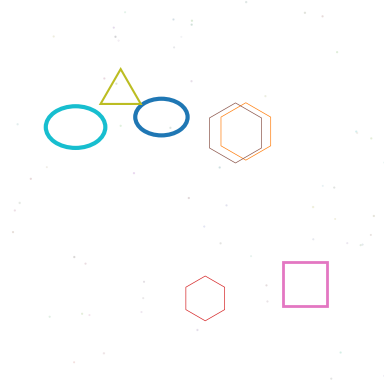[{"shape": "oval", "thickness": 3, "radius": 0.34, "center": [0.419, 0.696]}, {"shape": "hexagon", "thickness": 0.5, "radius": 0.37, "center": [0.639, 0.659]}, {"shape": "hexagon", "thickness": 0.5, "radius": 0.29, "center": [0.533, 0.225]}, {"shape": "hexagon", "thickness": 0.5, "radius": 0.39, "center": [0.612, 0.655]}, {"shape": "square", "thickness": 2, "radius": 0.29, "center": [0.792, 0.261]}, {"shape": "triangle", "thickness": 1.5, "radius": 0.3, "center": [0.313, 0.76]}, {"shape": "oval", "thickness": 3, "radius": 0.39, "center": [0.196, 0.67]}]